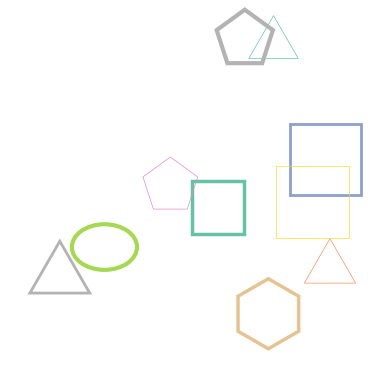[{"shape": "triangle", "thickness": 0.5, "radius": 0.37, "center": [0.711, 0.885]}, {"shape": "square", "thickness": 2.5, "radius": 0.34, "center": [0.566, 0.462]}, {"shape": "triangle", "thickness": 0.5, "radius": 0.39, "center": [0.857, 0.303]}, {"shape": "square", "thickness": 2, "radius": 0.46, "center": [0.846, 0.585]}, {"shape": "pentagon", "thickness": 0.5, "radius": 0.37, "center": [0.442, 0.517]}, {"shape": "oval", "thickness": 3, "radius": 0.42, "center": [0.271, 0.358]}, {"shape": "square", "thickness": 0.5, "radius": 0.47, "center": [0.813, 0.476]}, {"shape": "hexagon", "thickness": 2.5, "radius": 0.45, "center": [0.697, 0.185]}, {"shape": "triangle", "thickness": 2, "radius": 0.45, "center": [0.155, 0.284]}, {"shape": "pentagon", "thickness": 3, "radius": 0.38, "center": [0.636, 0.898]}]